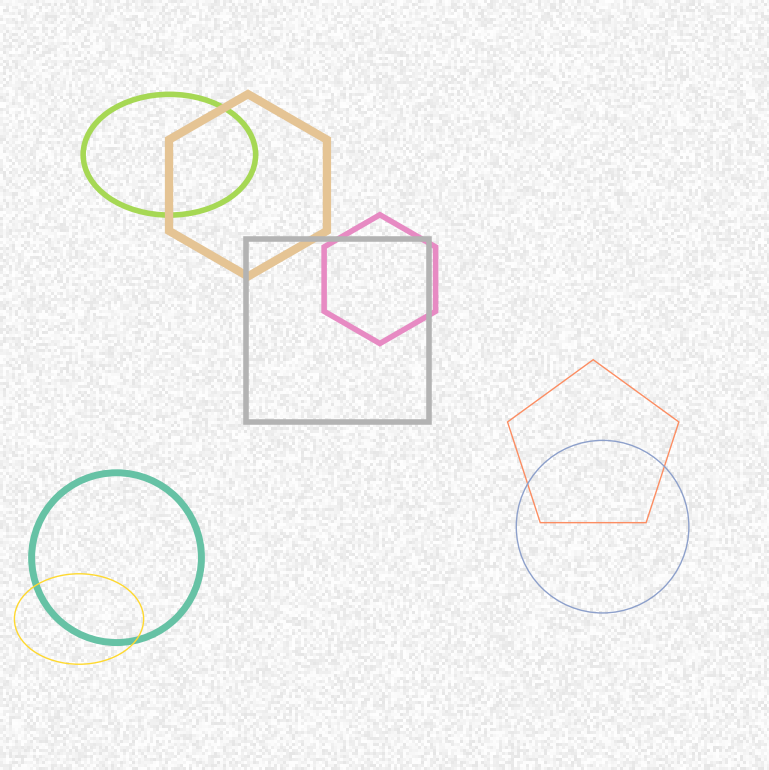[{"shape": "circle", "thickness": 2.5, "radius": 0.55, "center": [0.151, 0.276]}, {"shape": "pentagon", "thickness": 0.5, "radius": 0.58, "center": [0.77, 0.416]}, {"shape": "circle", "thickness": 0.5, "radius": 0.56, "center": [0.783, 0.316]}, {"shape": "hexagon", "thickness": 2, "radius": 0.42, "center": [0.493, 0.637]}, {"shape": "oval", "thickness": 2, "radius": 0.56, "center": [0.22, 0.799]}, {"shape": "oval", "thickness": 0.5, "radius": 0.42, "center": [0.103, 0.196]}, {"shape": "hexagon", "thickness": 3, "radius": 0.59, "center": [0.322, 0.759]}, {"shape": "square", "thickness": 2, "radius": 0.6, "center": [0.439, 0.571]}]